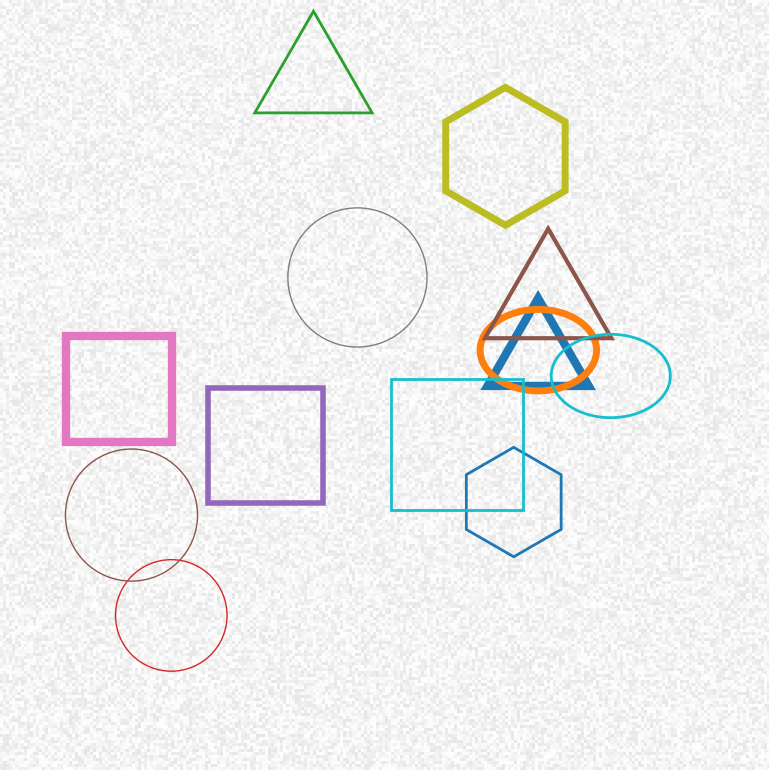[{"shape": "hexagon", "thickness": 1, "radius": 0.36, "center": [0.667, 0.348]}, {"shape": "triangle", "thickness": 3, "radius": 0.38, "center": [0.699, 0.537]}, {"shape": "oval", "thickness": 2.5, "radius": 0.38, "center": [0.699, 0.545]}, {"shape": "triangle", "thickness": 1, "radius": 0.44, "center": [0.407, 0.897]}, {"shape": "circle", "thickness": 0.5, "radius": 0.36, "center": [0.222, 0.201]}, {"shape": "square", "thickness": 2, "radius": 0.38, "center": [0.345, 0.421]}, {"shape": "triangle", "thickness": 1.5, "radius": 0.47, "center": [0.712, 0.608]}, {"shape": "circle", "thickness": 0.5, "radius": 0.43, "center": [0.171, 0.331]}, {"shape": "square", "thickness": 3, "radius": 0.34, "center": [0.155, 0.495]}, {"shape": "circle", "thickness": 0.5, "radius": 0.45, "center": [0.464, 0.64]}, {"shape": "hexagon", "thickness": 2.5, "radius": 0.45, "center": [0.656, 0.797]}, {"shape": "oval", "thickness": 1, "radius": 0.39, "center": [0.793, 0.512]}, {"shape": "square", "thickness": 1, "radius": 0.43, "center": [0.593, 0.423]}]